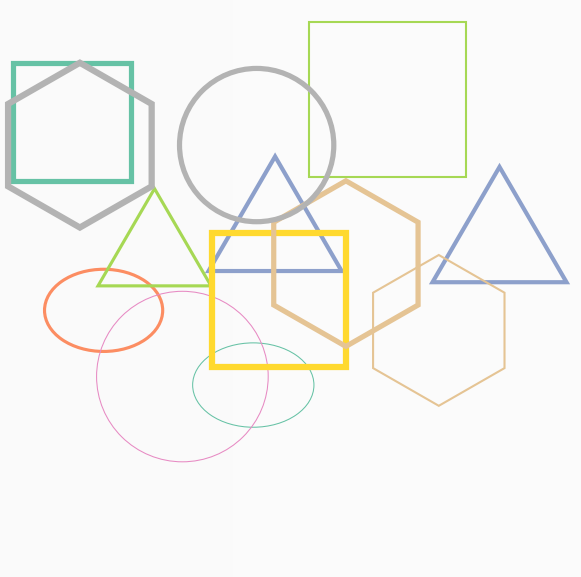[{"shape": "square", "thickness": 2.5, "radius": 0.51, "center": [0.124, 0.788]}, {"shape": "oval", "thickness": 0.5, "radius": 0.52, "center": [0.436, 0.332]}, {"shape": "oval", "thickness": 1.5, "radius": 0.51, "center": [0.178, 0.462]}, {"shape": "triangle", "thickness": 2, "radius": 0.66, "center": [0.473, 0.596]}, {"shape": "triangle", "thickness": 2, "radius": 0.67, "center": [0.859, 0.577]}, {"shape": "circle", "thickness": 0.5, "radius": 0.74, "center": [0.314, 0.347]}, {"shape": "triangle", "thickness": 1.5, "radius": 0.56, "center": [0.266, 0.56]}, {"shape": "square", "thickness": 1, "radius": 0.67, "center": [0.667, 0.827]}, {"shape": "square", "thickness": 3, "radius": 0.58, "center": [0.48, 0.48]}, {"shape": "hexagon", "thickness": 1, "radius": 0.65, "center": [0.755, 0.427]}, {"shape": "hexagon", "thickness": 2.5, "radius": 0.72, "center": [0.595, 0.543]}, {"shape": "circle", "thickness": 2.5, "radius": 0.66, "center": [0.442, 0.748]}, {"shape": "hexagon", "thickness": 3, "radius": 0.71, "center": [0.137, 0.748]}]